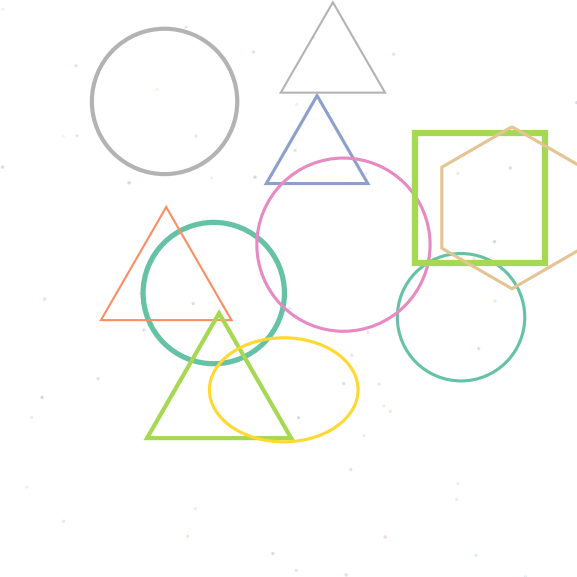[{"shape": "circle", "thickness": 1.5, "radius": 0.55, "center": [0.798, 0.45]}, {"shape": "circle", "thickness": 2.5, "radius": 0.61, "center": [0.37, 0.492]}, {"shape": "triangle", "thickness": 1, "radius": 0.65, "center": [0.288, 0.51]}, {"shape": "triangle", "thickness": 1.5, "radius": 0.51, "center": [0.549, 0.732]}, {"shape": "circle", "thickness": 1.5, "radius": 0.75, "center": [0.595, 0.575]}, {"shape": "square", "thickness": 3, "radius": 0.57, "center": [0.831, 0.656]}, {"shape": "triangle", "thickness": 2, "radius": 0.72, "center": [0.379, 0.313]}, {"shape": "oval", "thickness": 1.5, "radius": 0.64, "center": [0.491, 0.324]}, {"shape": "hexagon", "thickness": 1.5, "radius": 0.7, "center": [0.887, 0.639]}, {"shape": "circle", "thickness": 2, "radius": 0.63, "center": [0.285, 0.823]}, {"shape": "triangle", "thickness": 1, "radius": 0.52, "center": [0.576, 0.891]}]